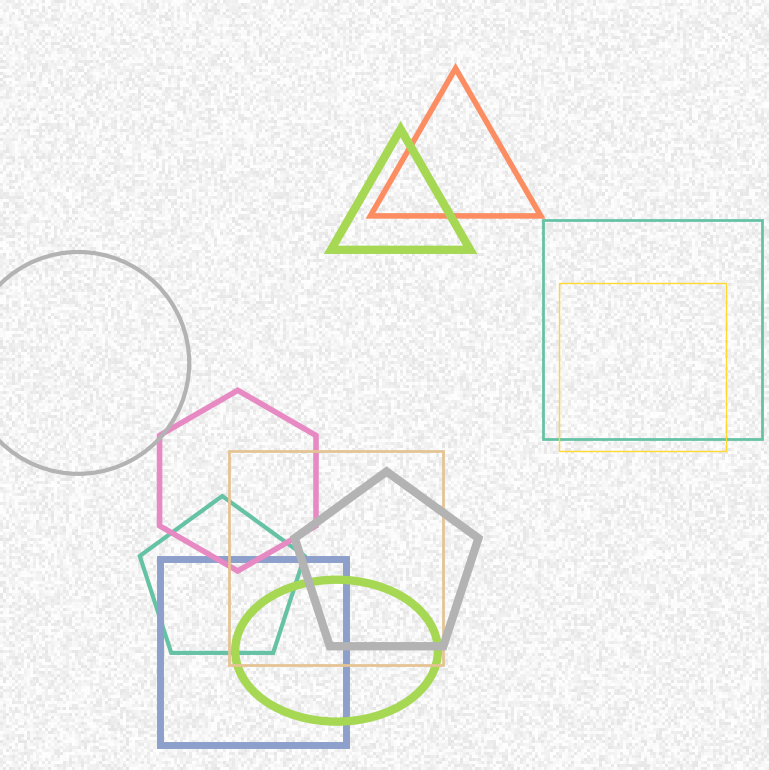[{"shape": "pentagon", "thickness": 1.5, "radius": 0.56, "center": [0.289, 0.243]}, {"shape": "square", "thickness": 1, "radius": 0.71, "center": [0.848, 0.572]}, {"shape": "triangle", "thickness": 2, "radius": 0.64, "center": [0.592, 0.783]}, {"shape": "square", "thickness": 2.5, "radius": 0.6, "center": [0.329, 0.153]}, {"shape": "hexagon", "thickness": 2, "radius": 0.59, "center": [0.309, 0.376]}, {"shape": "oval", "thickness": 3, "radius": 0.66, "center": [0.437, 0.155]}, {"shape": "triangle", "thickness": 3, "radius": 0.52, "center": [0.52, 0.728]}, {"shape": "square", "thickness": 0.5, "radius": 0.54, "center": [0.834, 0.523]}, {"shape": "square", "thickness": 1, "radius": 0.69, "center": [0.436, 0.275]}, {"shape": "pentagon", "thickness": 3, "radius": 0.63, "center": [0.502, 0.262]}, {"shape": "circle", "thickness": 1.5, "radius": 0.72, "center": [0.102, 0.529]}]